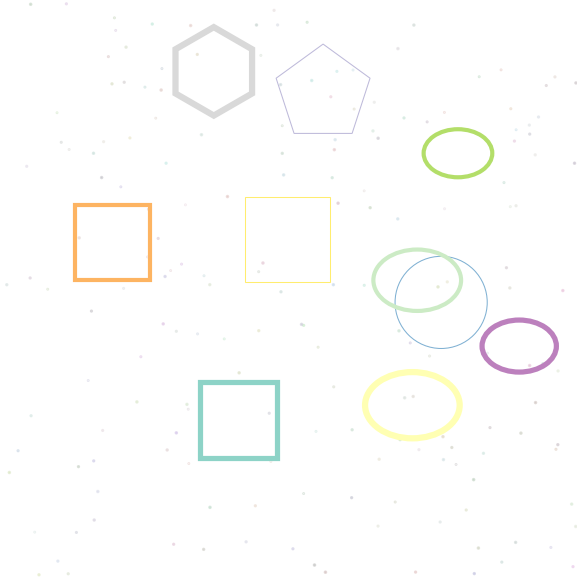[{"shape": "square", "thickness": 2.5, "radius": 0.33, "center": [0.413, 0.272]}, {"shape": "oval", "thickness": 3, "radius": 0.41, "center": [0.714, 0.297]}, {"shape": "pentagon", "thickness": 0.5, "radius": 0.43, "center": [0.559, 0.837]}, {"shape": "circle", "thickness": 0.5, "radius": 0.4, "center": [0.764, 0.475]}, {"shape": "square", "thickness": 2, "radius": 0.33, "center": [0.195, 0.579]}, {"shape": "oval", "thickness": 2, "radius": 0.3, "center": [0.793, 0.734]}, {"shape": "hexagon", "thickness": 3, "radius": 0.38, "center": [0.37, 0.876]}, {"shape": "oval", "thickness": 2.5, "radius": 0.32, "center": [0.899, 0.4]}, {"shape": "oval", "thickness": 2, "radius": 0.38, "center": [0.722, 0.514]}, {"shape": "square", "thickness": 0.5, "radius": 0.37, "center": [0.498, 0.585]}]